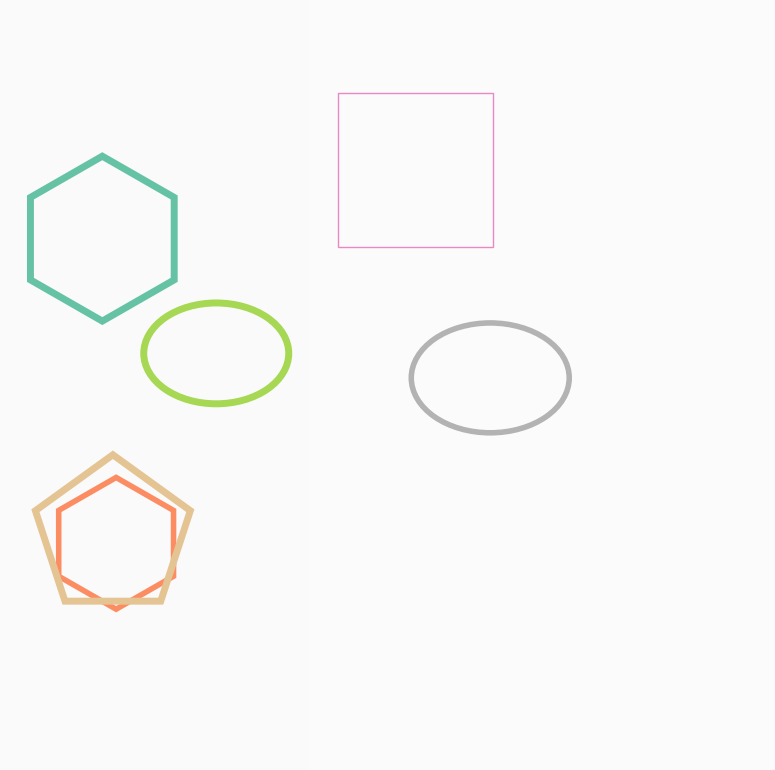[{"shape": "hexagon", "thickness": 2.5, "radius": 0.54, "center": [0.132, 0.69]}, {"shape": "hexagon", "thickness": 2, "radius": 0.43, "center": [0.15, 0.294]}, {"shape": "square", "thickness": 0.5, "radius": 0.5, "center": [0.536, 0.779]}, {"shape": "oval", "thickness": 2.5, "radius": 0.47, "center": [0.279, 0.541]}, {"shape": "pentagon", "thickness": 2.5, "radius": 0.53, "center": [0.146, 0.304]}, {"shape": "oval", "thickness": 2, "radius": 0.51, "center": [0.633, 0.509]}]